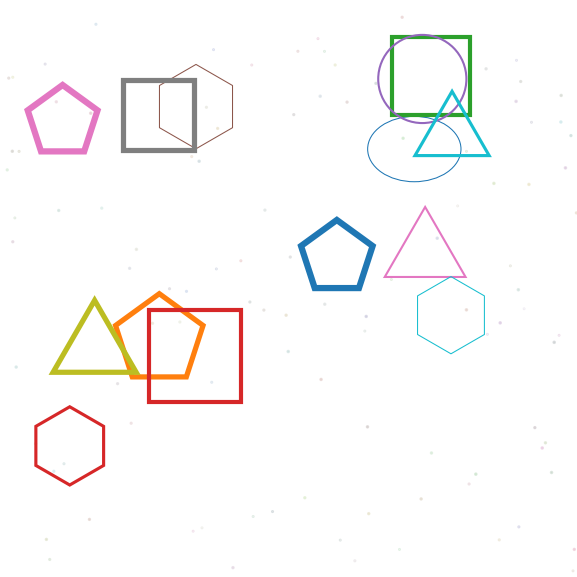[{"shape": "oval", "thickness": 0.5, "radius": 0.4, "center": [0.717, 0.741]}, {"shape": "pentagon", "thickness": 3, "radius": 0.33, "center": [0.583, 0.553]}, {"shape": "pentagon", "thickness": 2.5, "radius": 0.4, "center": [0.276, 0.411]}, {"shape": "square", "thickness": 2, "radius": 0.34, "center": [0.747, 0.868]}, {"shape": "hexagon", "thickness": 1.5, "radius": 0.34, "center": [0.121, 0.227]}, {"shape": "square", "thickness": 2, "radius": 0.4, "center": [0.338, 0.383]}, {"shape": "circle", "thickness": 1, "radius": 0.38, "center": [0.731, 0.862]}, {"shape": "hexagon", "thickness": 0.5, "radius": 0.37, "center": [0.339, 0.815]}, {"shape": "pentagon", "thickness": 3, "radius": 0.32, "center": [0.108, 0.788]}, {"shape": "triangle", "thickness": 1, "radius": 0.4, "center": [0.736, 0.56]}, {"shape": "square", "thickness": 2.5, "radius": 0.31, "center": [0.274, 0.8]}, {"shape": "triangle", "thickness": 2.5, "radius": 0.42, "center": [0.164, 0.396]}, {"shape": "triangle", "thickness": 1.5, "radius": 0.37, "center": [0.783, 0.767]}, {"shape": "hexagon", "thickness": 0.5, "radius": 0.33, "center": [0.781, 0.453]}]